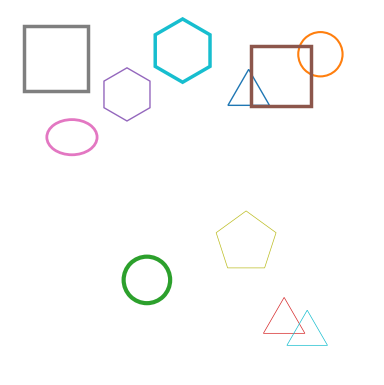[{"shape": "triangle", "thickness": 1, "radius": 0.31, "center": [0.646, 0.758]}, {"shape": "circle", "thickness": 1.5, "radius": 0.29, "center": [0.832, 0.859]}, {"shape": "circle", "thickness": 3, "radius": 0.3, "center": [0.382, 0.273]}, {"shape": "triangle", "thickness": 0.5, "radius": 0.31, "center": [0.738, 0.165]}, {"shape": "hexagon", "thickness": 1, "radius": 0.35, "center": [0.33, 0.755]}, {"shape": "square", "thickness": 2.5, "radius": 0.39, "center": [0.73, 0.803]}, {"shape": "oval", "thickness": 2, "radius": 0.33, "center": [0.187, 0.644]}, {"shape": "square", "thickness": 2.5, "radius": 0.42, "center": [0.145, 0.848]}, {"shape": "pentagon", "thickness": 0.5, "radius": 0.41, "center": [0.639, 0.37]}, {"shape": "hexagon", "thickness": 2.5, "radius": 0.41, "center": [0.474, 0.869]}, {"shape": "triangle", "thickness": 0.5, "radius": 0.3, "center": [0.798, 0.133]}]